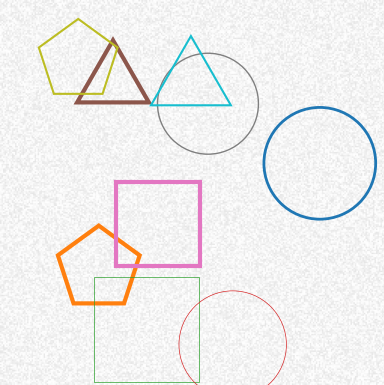[{"shape": "circle", "thickness": 2, "radius": 0.73, "center": [0.831, 0.576]}, {"shape": "pentagon", "thickness": 3, "radius": 0.56, "center": [0.257, 0.302]}, {"shape": "square", "thickness": 0.5, "radius": 0.68, "center": [0.381, 0.145]}, {"shape": "circle", "thickness": 0.5, "radius": 0.7, "center": [0.604, 0.105]}, {"shape": "triangle", "thickness": 3, "radius": 0.54, "center": [0.294, 0.788]}, {"shape": "square", "thickness": 3, "radius": 0.54, "center": [0.41, 0.418]}, {"shape": "circle", "thickness": 1, "radius": 0.66, "center": [0.54, 0.731]}, {"shape": "pentagon", "thickness": 1.5, "radius": 0.54, "center": [0.203, 0.843]}, {"shape": "triangle", "thickness": 1.5, "radius": 0.6, "center": [0.496, 0.786]}]